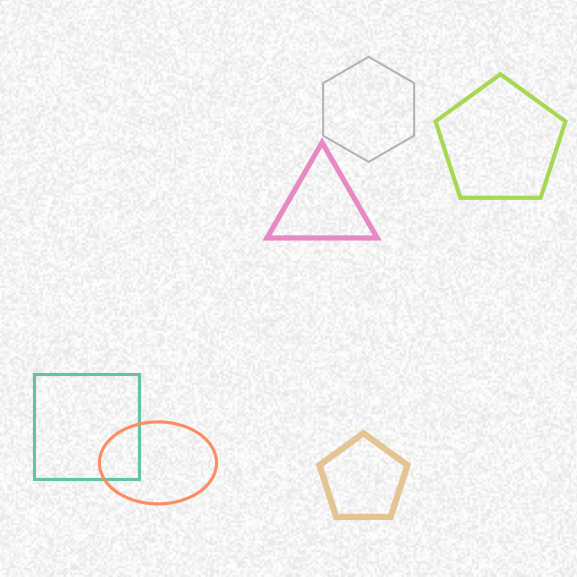[{"shape": "square", "thickness": 1.5, "radius": 0.45, "center": [0.15, 0.261]}, {"shape": "oval", "thickness": 1.5, "radius": 0.51, "center": [0.274, 0.198]}, {"shape": "triangle", "thickness": 2.5, "radius": 0.55, "center": [0.558, 0.642]}, {"shape": "pentagon", "thickness": 2, "radius": 0.59, "center": [0.867, 0.752]}, {"shape": "pentagon", "thickness": 3, "radius": 0.4, "center": [0.629, 0.169]}, {"shape": "hexagon", "thickness": 1, "radius": 0.45, "center": [0.638, 0.81]}]